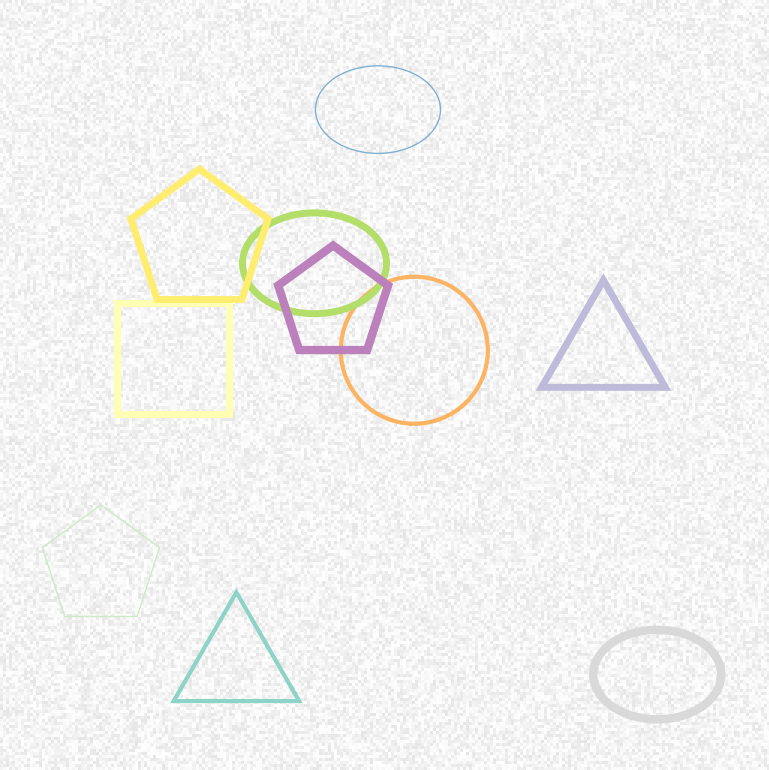[{"shape": "triangle", "thickness": 1.5, "radius": 0.47, "center": [0.307, 0.137]}, {"shape": "square", "thickness": 2.5, "radius": 0.36, "center": [0.225, 0.534]}, {"shape": "triangle", "thickness": 2.5, "radius": 0.46, "center": [0.784, 0.543]}, {"shape": "oval", "thickness": 0.5, "radius": 0.41, "center": [0.491, 0.858]}, {"shape": "circle", "thickness": 1.5, "radius": 0.48, "center": [0.538, 0.545]}, {"shape": "oval", "thickness": 2.5, "radius": 0.47, "center": [0.408, 0.658]}, {"shape": "oval", "thickness": 3, "radius": 0.42, "center": [0.854, 0.124]}, {"shape": "pentagon", "thickness": 3, "radius": 0.38, "center": [0.433, 0.606]}, {"shape": "pentagon", "thickness": 0.5, "radius": 0.4, "center": [0.131, 0.264]}, {"shape": "pentagon", "thickness": 2.5, "radius": 0.47, "center": [0.259, 0.687]}]